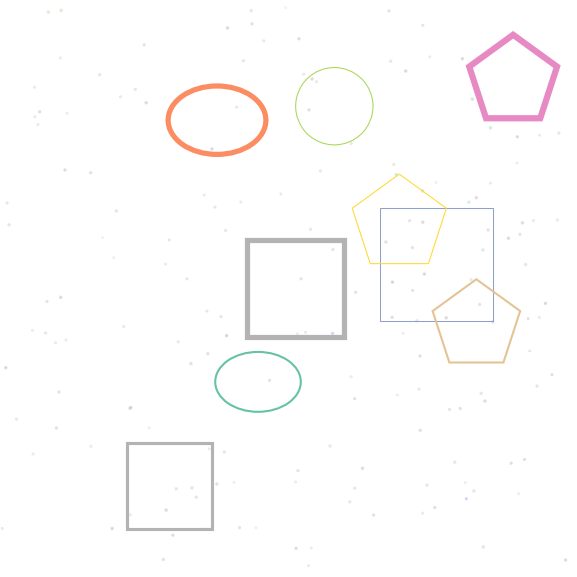[{"shape": "oval", "thickness": 1, "radius": 0.37, "center": [0.447, 0.338]}, {"shape": "oval", "thickness": 2.5, "radius": 0.42, "center": [0.376, 0.791]}, {"shape": "square", "thickness": 0.5, "radius": 0.49, "center": [0.756, 0.541]}, {"shape": "pentagon", "thickness": 3, "radius": 0.4, "center": [0.889, 0.859]}, {"shape": "circle", "thickness": 0.5, "radius": 0.33, "center": [0.579, 0.815]}, {"shape": "pentagon", "thickness": 0.5, "radius": 0.43, "center": [0.691, 0.612]}, {"shape": "pentagon", "thickness": 1, "radius": 0.4, "center": [0.825, 0.436]}, {"shape": "square", "thickness": 2.5, "radius": 0.42, "center": [0.512, 0.5]}, {"shape": "square", "thickness": 1.5, "radius": 0.37, "center": [0.293, 0.158]}]